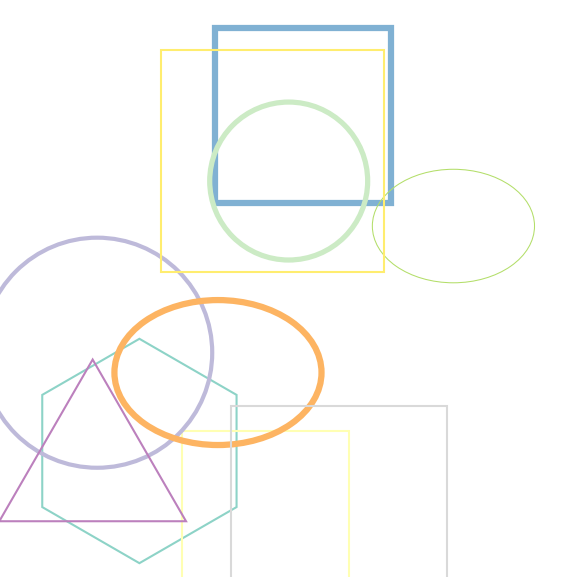[{"shape": "hexagon", "thickness": 1, "radius": 0.97, "center": [0.241, 0.218]}, {"shape": "square", "thickness": 1, "radius": 0.72, "center": [0.459, 0.107]}, {"shape": "circle", "thickness": 2, "radius": 1.0, "center": [0.168, 0.388]}, {"shape": "square", "thickness": 3, "radius": 0.76, "center": [0.524, 0.799]}, {"shape": "oval", "thickness": 3, "radius": 0.9, "center": [0.377, 0.354]}, {"shape": "oval", "thickness": 0.5, "radius": 0.7, "center": [0.785, 0.608]}, {"shape": "square", "thickness": 1, "radius": 0.93, "center": [0.587, 0.109]}, {"shape": "triangle", "thickness": 1, "radius": 0.93, "center": [0.16, 0.19]}, {"shape": "circle", "thickness": 2.5, "radius": 0.68, "center": [0.5, 0.686]}, {"shape": "square", "thickness": 1, "radius": 0.96, "center": [0.472, 0.72]}]